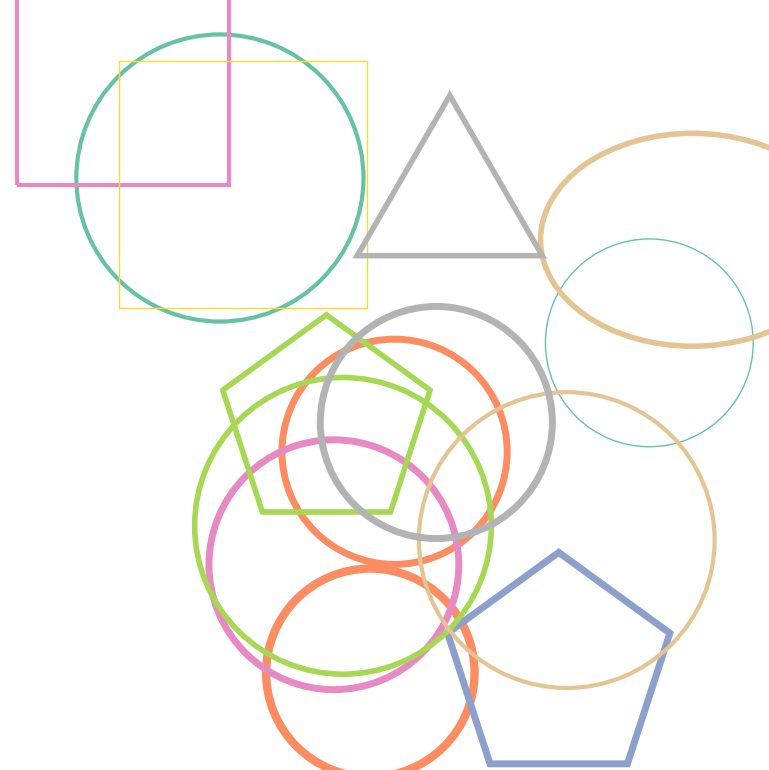[{"shape": "circle", "thickness": 1.5, "radius": 0.93, "center": [0.286, 0.769]}, {"shape": "circle", "thickness": 0.5, "radius": 0.67, "center": [0.843, 0.555]}, {"shape": "circle", "thickness": 3, "radius": 0.68, "center": [0.481, 0.126]}, {"shape": "circle", "thickness": 2.5, "radius": 0.73, "center": [0.512, 0.413]}, {"shape": "pentagon", "thickness": 2.5, "radius": 0.76, "center": [0.726, 0.131]}, {"shape": "circle", "thickness": 2.5, "radius": 0.81, "center": [0.434, 0.267]}, {"shape": "square", "thickness": 1.5, "radius": 0.69, "center": [0.16, 0.898]}, {"shape": "circle", "thickness": 2, "radius": 0.96, "center": [0.445, 0.317]}, {"shape": "pentagon", "thickness": 2, "radius": 0.71, "center": [0.424, 0.45]}, {"shape": "square", "thickness": 0.5, "radius": 0.8, "center": [0.315, 0.76]}, {"shape": "oval", "thickness": 2, "radius": 0.99, "center": [0.899, 0.689]}, {"shape": "circle", "thickness": 1.5, "radius": 0.96, "center": [0.736, 0.299]}, {"shape": "triangle", "thickness": 2, "radius": 0.69, "center": [0.584, 0.737]}, {"shape": "circle", "thickness": 2.5, "radius": 0.75, "center": [0.567, 0.451]}]